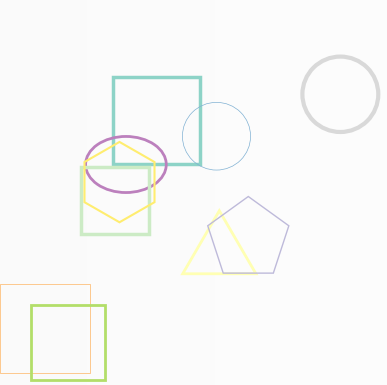[{"shape": "square", "thickness": 2.5, "radius": 0.56, "center": [0.404, 0.688]}, {"shape": "triangle", "thickness": 2, "radius": 0.55, "center": [0.566, 0.343]}, {"shape": "pentagon", "thickness": 1, "radius": 0.55, "center": [0.641, 0.38]}, {"shape": "circle", "thickness": 0.5, "radius": 0.44, "center": [0.559, 0.646]}, {"shape": "square", "thickness": 0.5, "radius": 0.58, "center": [0.116, 0.147]}, {"shape": "square", "thickness": 2, "radius": 0.48, "center": [0.175, 0.11]}, {"shape": "circle", "thickness": 3, "radius": 0.49, "center": [0.878, 0.755]}, {"shape": "oval", "thickness": 2, "radius": 0.52, "center": [0.325, 0.573]}, {"shape": "square", "thickness": 2.5, "radius": 0.44, "center": [0.297, 0.479]}, {"shape": "hexagon", "thickness": 1.5, "radius": 0.52, "center": [0.308, 0.527]}]